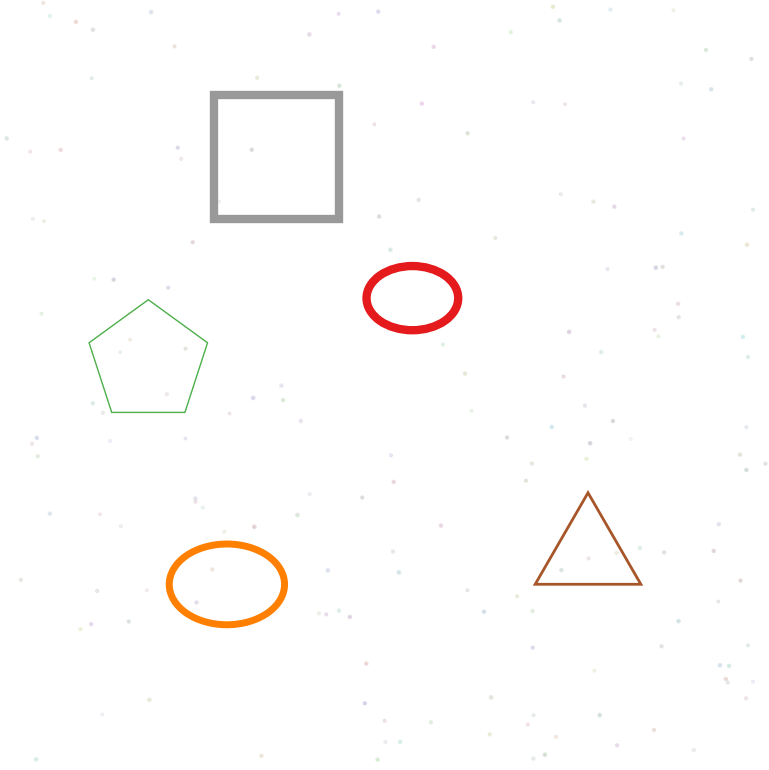[{"shape": "oval", "thickness": 3, "radius": 0.3, "center": [0.536, 0.613]}, {"shape": "pentagon", "thickness": 0.5, "radius": 0.4, "center": [0.193, 0.53]}, {"shape": "oval", "thickness": 2.5, "radius": 0.37, "center": [0.295, 0.241]}, {"shape": "triangle", "thickness": 1, "radius": 0.4, "center": [0.764, 0.281]}, {"shape": "square", "thickness": 3, "radius": 0.4, "center": [0.359, 0.796]}]